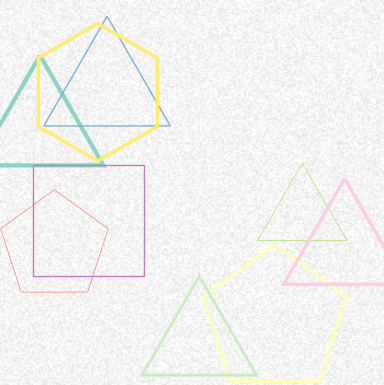[{"shape": "triangle", "thickness": 3, "radius": 0.95, "center": [0.104, 0.666]}, {"shape": "pentagon", "thickness": 2, "radius": 0.98, "center": [0.714, 0.168]}, {"shape": "pentagon", "thickness": 0.5, "radius": 0.73, "center": [0.141, 0.36]}, {"shape": "triangle", "thickness": 1, "radius": 0.95, "center": [0.278, 0.768]}, {"shape": "triangle", "thickness": 0.5, "radius": 0.67, "center": [0.785, 0.442]}, {"shape": "triangle", "thickness": 2.5, "radius": 0.91, "center": [0.895, 0.353]}, {"shape": "square", "thickness": 1, "radius": 0.72, "center": [0.229, 0.427]}, {"shape": "triangle", "thickness": 2, "radius": 0.86, "center": [0.518, 0.111]}, {"shape": "hexagon", "thickness": 2.5, "radius": 0.89, "center": [0.254, 0.76]}]